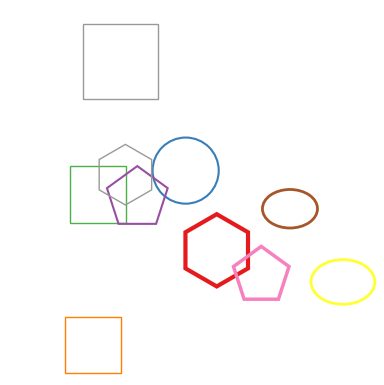[{"shape": "hexagon", "thickness": 3, "radius": 0.47, "center": [0.563, 0.35]}, {"shape": "circle", "thickness": 1.5, "radius": 0.43, "center": [0.482, 0.557]}, {"shape": "square", "thickness": 1, "radius": 0.37, "center": [0.255, 0.495]}, {"shape": "pentagon", "thickness": 1.5, "radius": 0.41, "center": [0.357, 0.486]}, {"shape": "square", "thickness": 1, "radius": 0.36, "center": [0.24, 0.103]}, {"shape": "oval", "thickness": 2, "radius": 0.41, "center": [0.891, 0.268]}, {"shape": "oval", "thickness": 2, "radius": 0.36, "center": [0.753, 0.458]}, {"shape": "pentagon", "thickness": 2.5, "radius": 0.38, "center": [0.679, 0.284]}, {"shape": "hexagon", "thickness": 1, "radius": 0.39, "center": [0.326, 0.546]}, {"shape": "square", "thickness": 1, "radius": 0.49, "center": [0.313, 0.841]}]